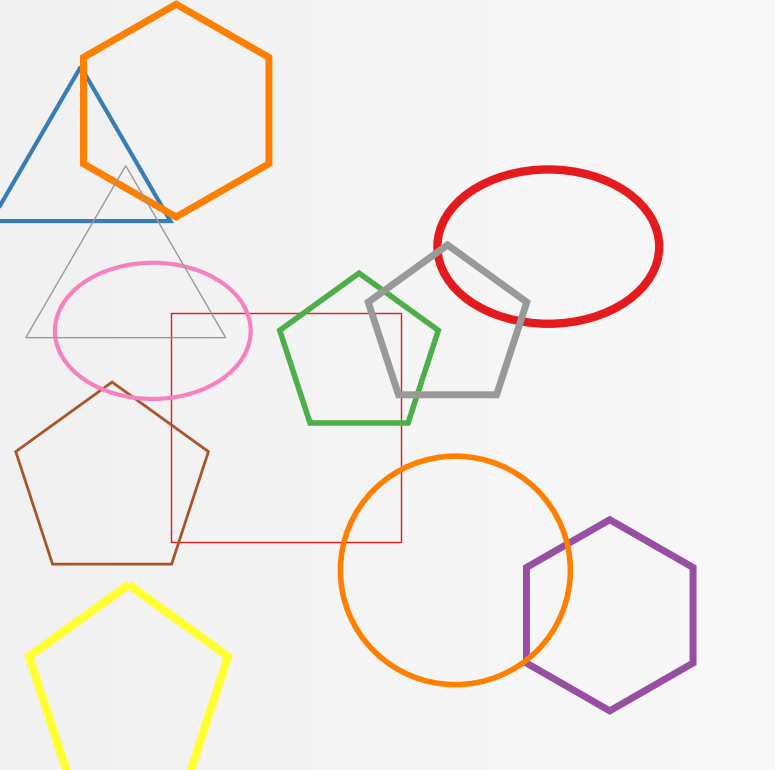[{"shape": "square", "thickness": 0.5, "radius": 0.74, "center": [0.369, 0.445]}, {"shape": "oval", "thickness": 3, "radius": 0.72, "center": [0.707, 0.68]}, {"shape": "triangle", "thickness": 1.5, "radius": 0.67, "center": [0.104, 0.78]}, {"shape": "pentagon", "thickness": 2, "radius": 0.54, "center": [0.463, 0.538]}, {"shape": "hexagon", "thickness": 2.5, "radius": 0.62, "center": [0.787, 0.201]}, {"shape": "circle", "thickness": 2, "radius": 0.74, "center": [0.588, 0.259]}, {"shape": "hexagon", "thickness": 2.5, "radius": 0.69, "center": [0.227, 0.856]}, {"shape": "pentagon", "thickness": 3, "radius": 0.67, "center": [0.166, 0.106]}, {"shape": "pentagon", "thickness": 1, "radius": 0.65, "center": [0.145, 0.373]}, {"shape": "oval", "thickness": 1.5, "radius": 0.63, "center": [0.197, 0.57]}, {"shape": "triangle", "thickness": 0.5, "radius": 0.74, "center": [0.162, 0.636]}, {"shape": "pentagon", "thickness": 2.5, "radius": 0.54, "center": [0.577, 0.574]}]